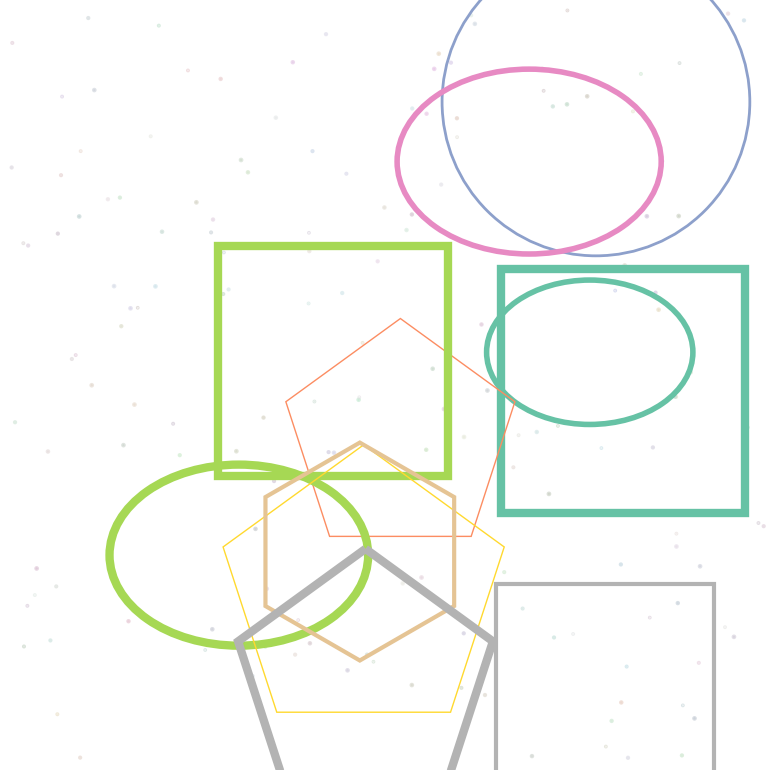[{"shape": "square", "thickness": 3, "radius": 0.79, "center": [0.809, 0.492]}, {"shape": "oval", "thickness": 2, "radius": 0.67, "center": [0.766, 0.543]}, {"shape": "pentagon", "thickness": 0.5, "radius": 0.78, "center": [0.52, 0.43]}, {"shape": "circle", "thickness": 1, "radius": 1.0, "center": [0.774, 0.868]}, {"shape": "oval", "thickness": 2, "radius": 0.86, "center": [0.687, 0.79]}, {"shape": "oval", "thickness": 3, "radius": 0.84, "center": [0.31, 0.279]}, {"shape": "square", "thickness": 3, "radius": 0.75, "center": [0.432, 0.532]}, {"shape": "pentagon", "thickness": 0.5, "radius": 0.96, "center": [0.472, 0.23]}, {"shape": "hexagon", "thickness": 1.5, "radius": 0.71, "center": [0.467, 0.284]}, {"shape": "square", "thickness": 1.5, "radius": 0.71, "center": [0.786, 0.1]}, {"shape": "pentagon", "thickness": 3, "radius": 0.87, "center": [0.475, 0.113]}]